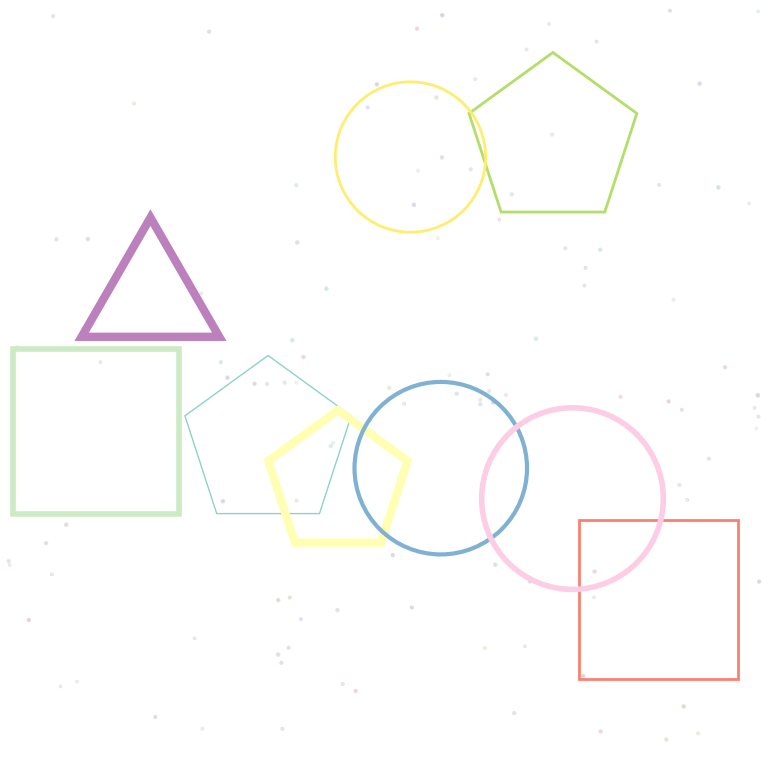[{"shape": "pentagon", "thickness": 0.5, "radius": 0.57, "center": [0.348, 0.425]}, {"shape": "pentagon", "thickness": 3, "radius": 0.48, "center": [0.439, 0.372]}, {"shape": "square", "thickness": 1, "radius": 0.52, "center": [0.856, 0.221]}, {"shape": "circle", "thickness": 1.5, "radius": 0.56, "center": [0.572, 0.392]}, {"shape": "pentagon", "thickness": 1, "radius": 0.57, "center": [0.718, 0.817]}, {"shape": "circle", "thickness": 2, "radius": 0.59, "center": [0.744, 0.353]}, {"shape": "triangle", "thickness": 3, "radius": 0.52, "center": [0.195, 0.614]}, {"shape": "square", "thickness": 2, "radius": 0.54, "center": [0.125, 0.439]}, {"shape": "circle", "thickness": 1, "radius": 0.49, "center": [0.533, 0.796]}]